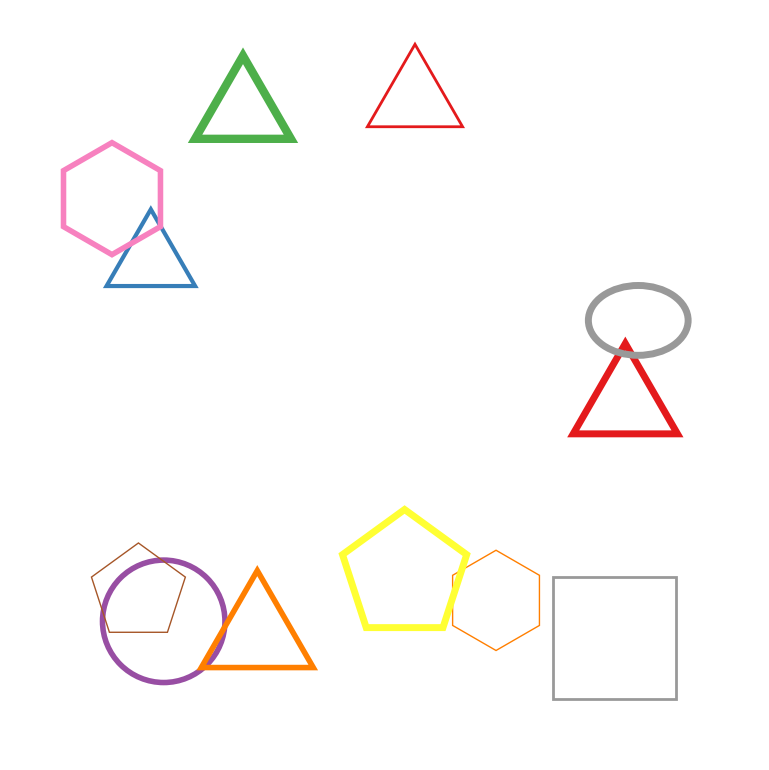[{"shape": "triangle", "thickness": 2.5, "radius": 0.39, "center": [0.812, 0.476]}, {"shape": "triangle", "thickness": 1, "radius": 0.36, "center": [0.539, 0.871]}, {"shape": "triangle", "thickness": 1.5, "radius": 0.33, "center": [0.196, 0.662]}, {"shape": "triangle", "thickness": 3, "radius": 0.36, "center": [0.316, 0.856]}, {"shape": "circle", "thickness": 2, "radius": 0.4, "center": [0.213, 0.193]}, {"shape": "triangle", "thickness": 2, "radius": 0.42, "center": [0.334, 0.175]}, {"shape": "hexagon", "thickness": 0.5, "radius": 0.33, "center": [0.644, 0.22]}, {"shape": "pentagon", "thickness": 2.5, "radius": 0.42, "center": [0.525, 0.254]}, {"shape": "pentagon", "thickness": 0.5, "radius": 0.32, "center": [0.18, 0.231]}, {"shape": "hexagon", "thickness": 2, "radius": 0.36, "center": [0.145, 0.742]}, {"shape": "square", "thickness": 1, "radius": 0.4, "center": [0.798, 0.171]}, {"shape": "oval", "thickness": 2.5, "radius": 0.32, "center": [0.829, 0.584]}]